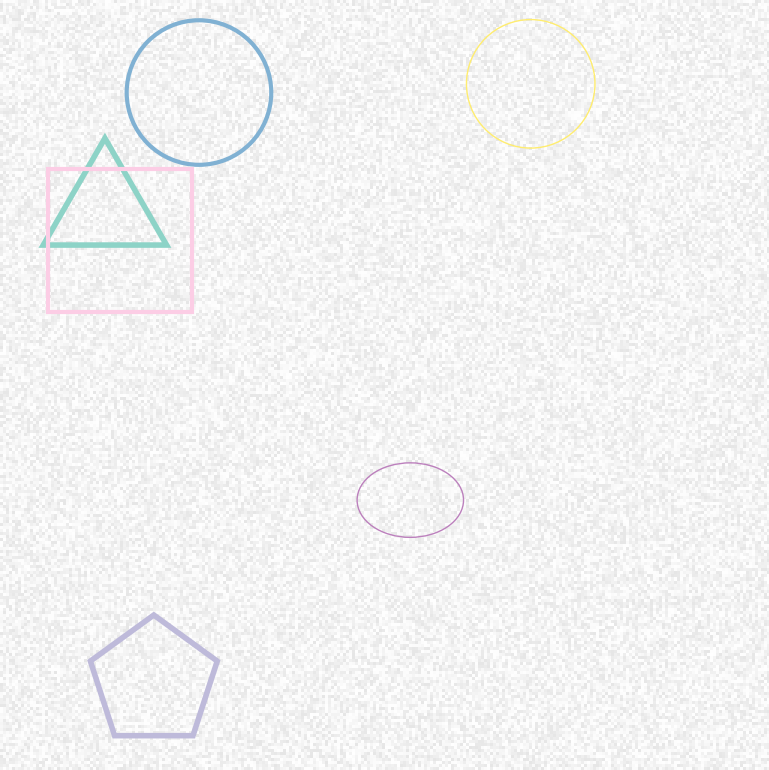[{"shape": "triangle", "thickness": 2, "radius": 0.46, "center": [0.136, 0.728]}, {"shape": "pentagon", "thickness": 2, "radius": 0.43, "center": [0.2, 0.115]}, {"shape": "circle", "thickness": 1.5, "radius": 0.47, "center": [0.258, 0.88]}, {"shape": "square", "thickness": 1.5, "radius": 0.47, "center": [0.156, 0.688]}, {"shape": "oval", "thickness": 0.5, "radius": 0.35, "center": [0.533, 0.351]}, {"shape": "circle", "thickness": 0.5, "radius": 0.42, "center": [0.689, 0.891]}]